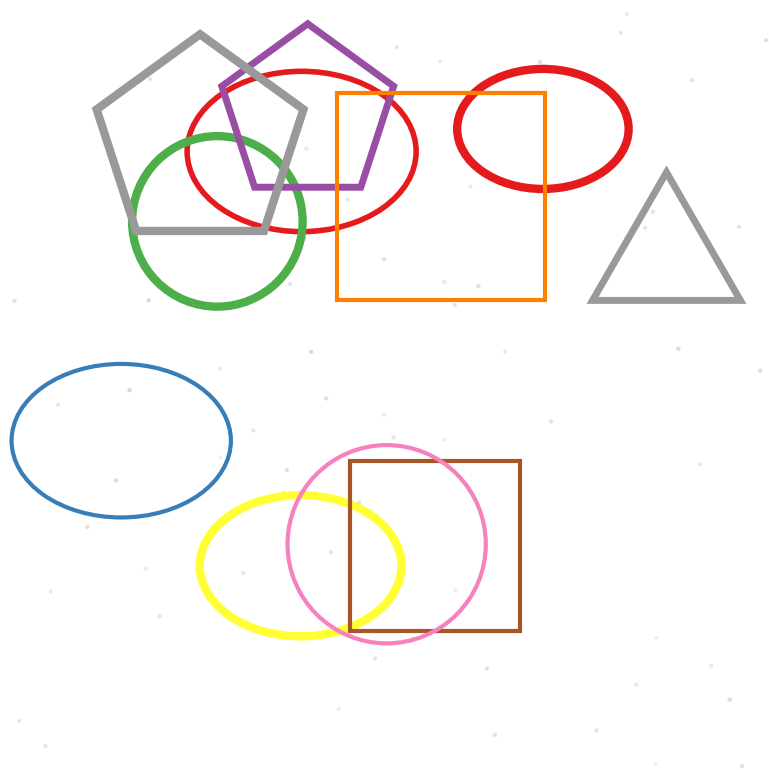[{"shape": "oval", "thickness": 3, "radius": 0.56, "center": [0.705, 0.833]}, {"shape": "oval", "thickness": 2, "radius": 0.74, "center": [0.392, 0.803]}, {"shape": "oval", "thickness": 1.5, "radius": 0.71, "center": [0.157, 0.428]}, {"shape": "circle", "thickness": 3, "radius": 0.55, "center": [0.282, 0.712]}, {"shape": "pentagon", "thickness": 2.5, "radius": 0.59, "center": [0.4, 0.852]}, {"shape": "square", "thickness": 1.5, "radius": 0.67, "center": [0.573, 0.745]}, {"shape": "oval", "thickness": 3, "radius": 0.65, "center": [0.39, 0.265]}, {"shape": "square", "thickness": 1.5, "radius": 0.55, "center": [0.565, 0.291]}, {"shape": "circle", "thickness": 1.5, "radius": 0.64, "center": [0.502, 0.293]}, {"shape": "pentagon", "thickness": 3, "radius": 0.71, "center": [0.26, 0.814]}, {"shape": "triangle", "thickness": 2.5, "radius": 0.55, "center": [0.866, 0.665]}]